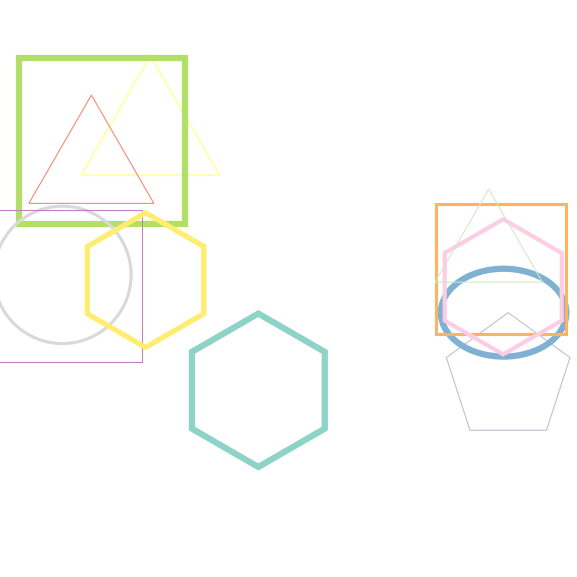[{"shape": "hexagon", "thickness": 3, "radius": 0.66, "center": [0.447, 0.323]}, {"shape": "triangle", "thickness": 1, "radius": 0.69, "center": [0.26, 0.765]}, {"shape": "pentagon", "thickness": 0.5, "radius": 0.56, "center": [0.88, 0.345]}, {"shape": "triangle", "thickness": 0.5, "radius": 0.62, "center": [0.158, 0.709]}, {"shape": "oval", "thickness": 3, "radius": 0.54, "center": [0.872, 0.458]}, {"shape": "square", "thickness": 1.5, "radius": 0.56, "center": [0.868, 0.533]}, {"shape": "square", "thickness": 3, "radius": 0.72, "center": [0.176, 0.755]}, {"shape": "hexagon", "thickness": 2, "radius": 0.58, "center": [0.871, 0.503]}, {"shape": "circle", "thickness": 1.5, "radius": 0.59, "center": [0.108, 0.523]}, {"shape": "square", "thickness": 0.5, "radius": 0.66, "center": [0.114, 0.504]}, {"shape": "triangle", "thickness": 0.5, "radius": 0.54, "center": [0.846, 0.564]}, {"shape": "hexagon", "thickness": 2.5, "radius": 0.58, "center": [0.252, 0.514]}]